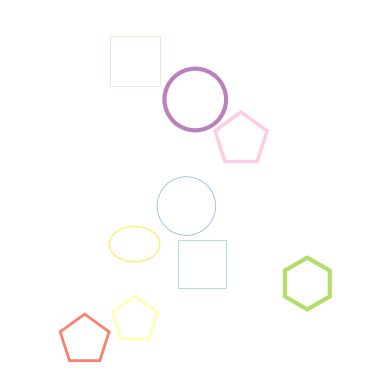[{"shape": "square", "thickness": 0.5, "radius": 0.31, "center": [0.524, 0.315]}, {"shape": "pentagon", "thickness": 2, "radius": 0.31, "center": [0.351, 0.169]}, {"shape": "pentagon", "thickness": 2, "radius": 0.33, "center": [0.22, 0.117]}, {"shape": "circle", "thickness": 0.5, "radius": 0.38, "center": [0.484, 0.465]}, {"shape": "hexagon", "thickness": 3, "radius": 0.34, "center": [0.798, 0.264]}, {"shape": "pentagon", "thickness": 2.5, "radius": 0.36, "center": [0.626, 0.638]}, {"shape": "circle", "thickness": 3, "radius": 0.4, "center": [0.507, 0.742]}, {"shape": "square", "thickness": 0.5, "radius": 0.32, "center": [0.351, 0.841]}, {"shape": "oval", "thickness": 1, "radius": 0.33, "center": [0.35, 0.366]}]